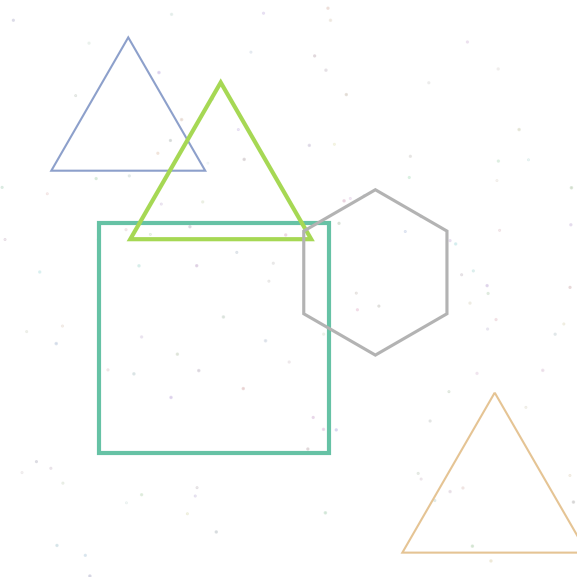[{"shape": "square", "thickness": 2, "radius": 1.0, "center": [0.37, 0.413]}, {"shape": "triangle", "thickness": 1, "radius": 0.77, "center": [0.222, 0.78]}, {"shape": "triangle", "thickness": 2, "radius": 0.9, "center": [0.382, 0.675]}, {"shape": "triangle", "thickness": 1, "radius": 0.92, "center": [0.857, 0.135]}, {"shape": "hexagon", "thickness": 1.5, "radius": 0.72, "center": [0.65, 0.527]}]